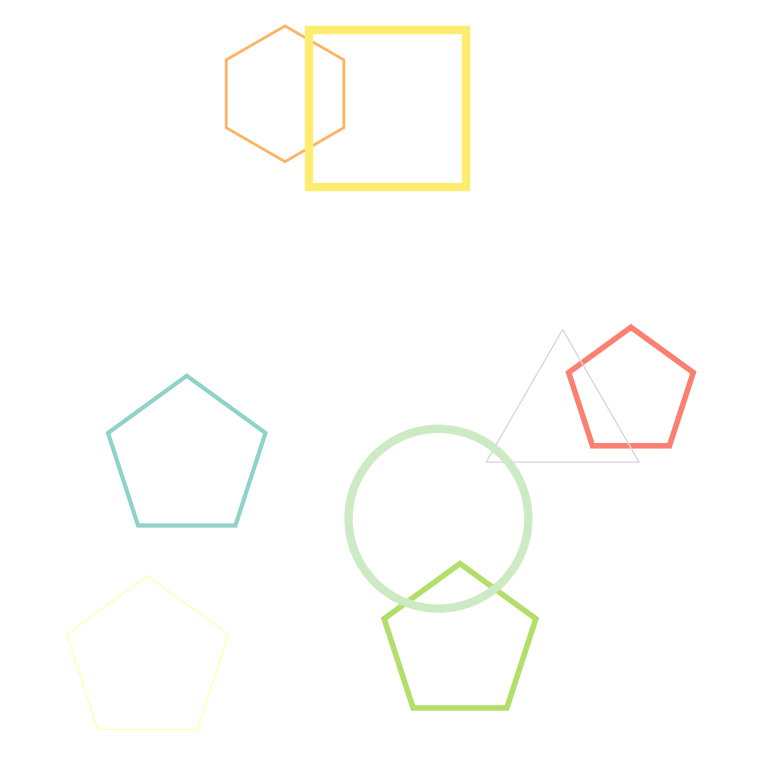[{"shape": "pentagon", "thickness": 1.5, "radius": 0.54, "center": [0.243, 0.404]}, {"shape": "pentagon", "thickness": 0.5, "radius": 0.55, "center": [0.192, 0.142]}, {"shape": "pentagon", "thickness": 2, "radius": 0.43, "center": [0.819, 0.49]}, {"shape": "hexagon", "thickness": 1, "radius": 0.44, "center": [0.37, 0.878]}, {"shape": "pentagon", "thickness": 2, "radius": 0.52, "center": [0.597, 0.164]}, {"shape": "triangle", "thickness": 0.5, "radius": 0.57, "center": [0.731, 0.457]}, {"shape": "circle", "thickness": 3, "radius": 0.58, "center": [0.569, 0.326]}, {"shape": "square", "thickness": 3, "radius": 0.51, "center": [0.503, 0.859]}]